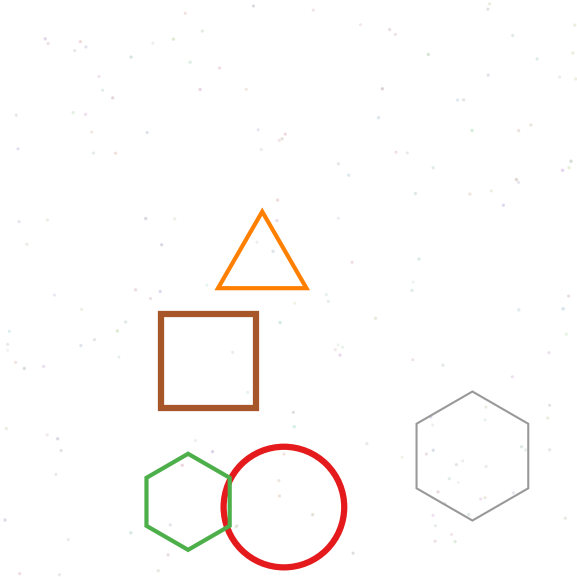[{"shape": "circle", "thickness": 3, "radius": 0.52, "center": [0.492, 0.121]}, {"shape": "hexagon", "thickness": 2, "radius": 0.42, "center": [0.326, 0.13]}, {"shape": "triangle", "thickness": 2, "radius": 0.44, "center": [0.454, 0.544]}, {"shape": "square", "thickness": 3, "radius": 0.41, "center": [0.361, 0.374]}, {"shape": "hexagon", "thickness": 1, "radius": 0.56, "center": [0.818, 0.209]}]